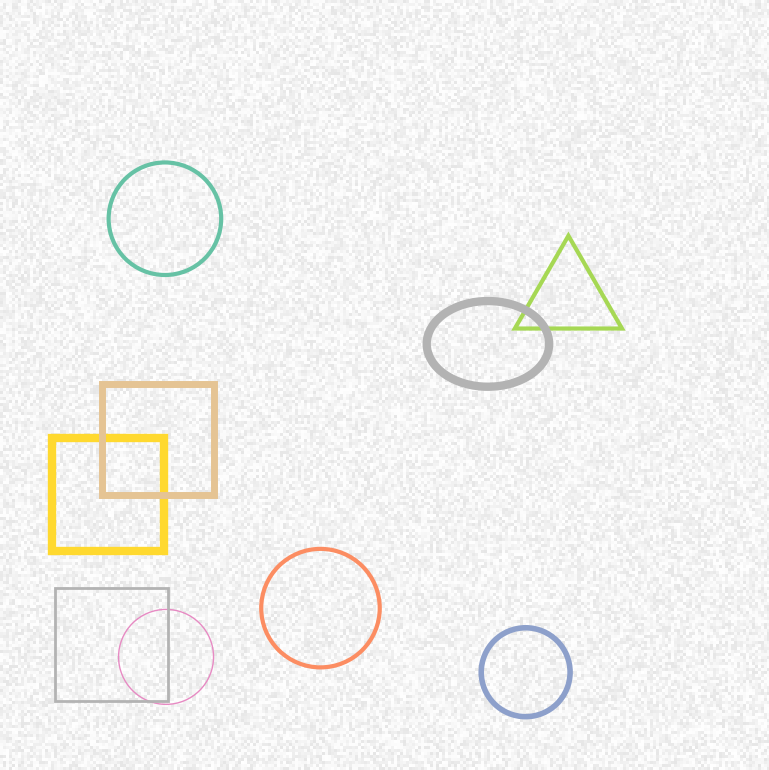[{"shape": "circle", "thickness": 1.5, "radius": 0.37, "center": [0.214, 0.716]}, {"shape": "circle", "thickness": 1.5, "radius": 0.38, "center": [0.416, 0.21]}, {"shape": "circle", "thickness": 2, "radius": 0.29, "center": [0.683, 0.127]}, {"shape": "circle", "thickness": 0.5, "radius": 0.31, "center": [0.216, 0.147]}, {"shape": "triangle", "thickness": 1.5, "radius": 0.4, "center": [0.738, 0.614]}, {"shape": "square", "thickness": 3, "radius": 0.37, "center": [0.14, 0.358]}, {"shape": "square", "thickness": 2.5, "radius": 0.36, "center": [0.205, 0.429]}, {"shape": "square", "thickness": 1, "radius": 0.37, "center": [0.145, 0.163]}, {"shape": "oval", "thickness": 3, "radius": 0.4, "center": [0.634, 0.553]}]